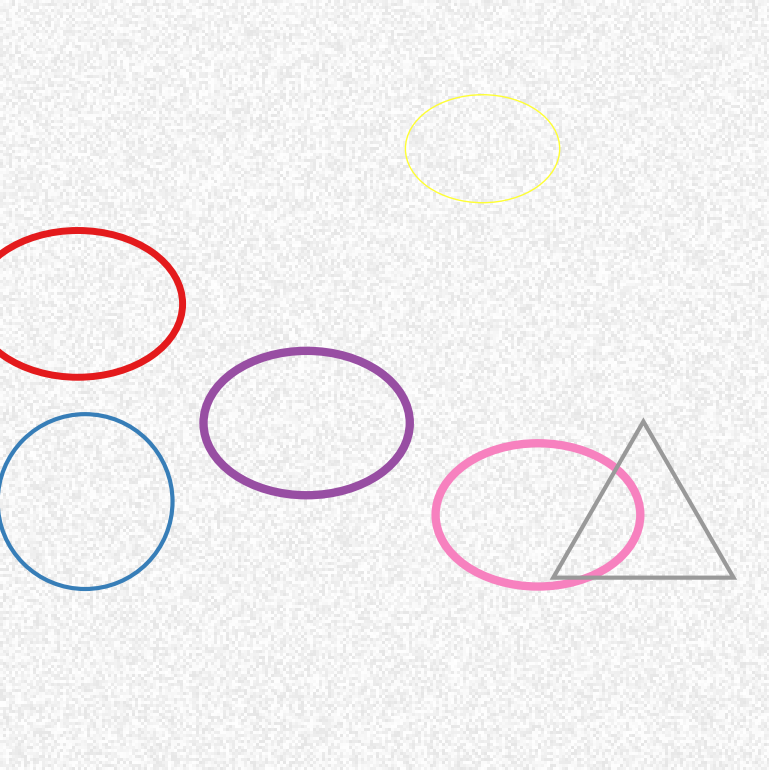[{"shape": "oval", "thickness": 2.5, "radius": 0.68, "center": [0.101, 0.605]}, {"shape": "circle", "thickness": 1.5, "radius": 0.57, "center": [0.111, 0.349]}, {"shape": "oval", "thickness": 3, "radius": 0.67, "center": [0.398, 0.451]}, {"shape": "oval", "thickness": 0.5, "radius": 0.5, "center": [0.627, 0.807]}, {"shape": "oval", "thickness": 3, "radius": 0.66, "center": [0.699, 0.331]}, {"shape": "triangle", "thickness": 1.5, "radius": 0.68, "center": [0.836, 0.317]}]